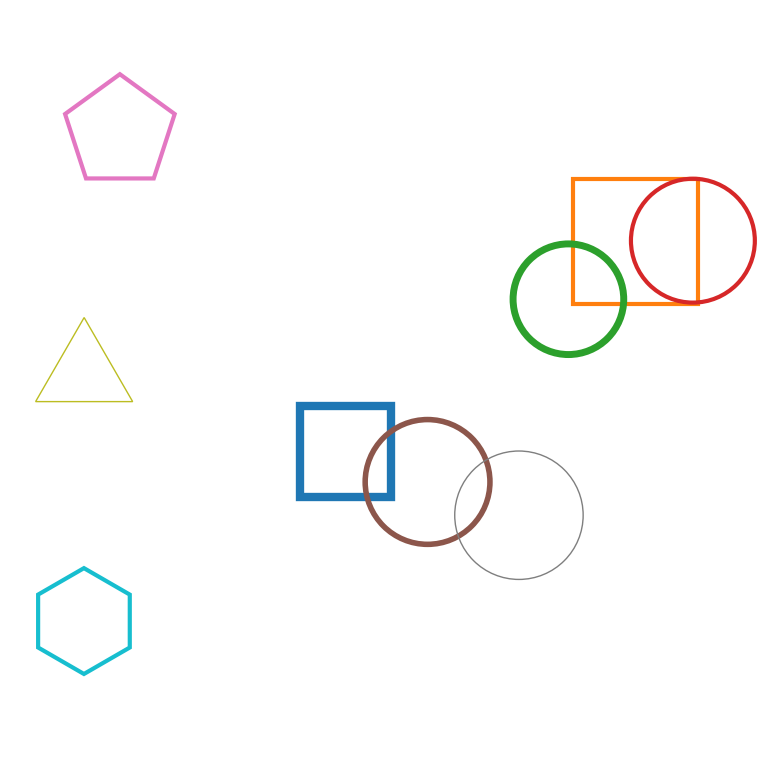[{"shape": "square", "thickness": 3, "radius": 0.3, "center": [0.449, 0.414]}, {"shape": "square", "thickness": 1.5, "radius": 0.41, "center": [0.825, 0.686]}, {"shape": "circle", "thickness": 2.5, "radius": 0.36, "center": [0.738, 0.611]}, {"shape": "circle", "thickness": 1.5, "radius": 0.4, "center": [0.9, 0.687]}, {"shape": "circle", "thickness": 2, "radius": 0.41, "center": [0.555, 0.374]}, {"shape": "pentagon", "thickness": 1.5, "radius": 0.37, "center": [0.156, 0.829]}, {"shape": "circle", "thickness": 0.5, "radius": 0.42, "center": [0.674, 0.331]}, {"shape": "triangle", "thickness": 0.5, "radius": 0.36, "center": [0.109, 0.515]}, {"shape": "hexagon", "thickness": 1.5, "radius": 0.34, "center": [0.109, 0.193]}]